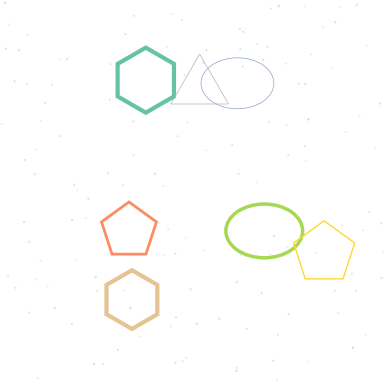[{"shape": "hexagon", "thickness": 3, "radius": 0.42, "center": [0.379, 0.792]}, {"shape": "pentagon", "thickness": 2, "radius": 0.37, "center": [0.335, 0.4]}, {"shape": "oval", "thickness": 0.5, "radius": 0.47, "center": [0.617, 0.784]}, {"shape": "oval", "thickness": 2.5, "radius": 0.5, "center": [0.686, 0.4]}, {"shape": "pentagon", "thickness": 1, "radius": 0.42, "center": [0.842, 0.343]}, {"shape": "hexagon", "thickness": 3, "radius": 0.38, "center": [0.343, 0.222]}, {"shape": "triangle", "thickness": 0.5, "radius": 0.43, "center": [0.519, 0.773]}]